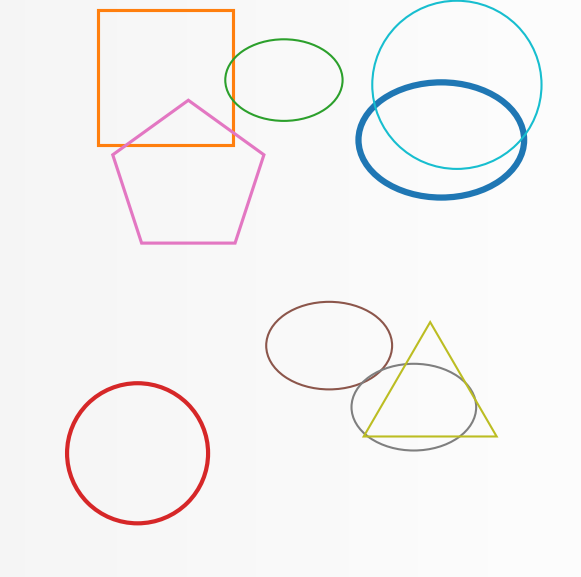[{"shape": "oval", "thickness": 3, "radius": 0.71, "center": [0.759, 0.757]}, {"shape": "square", "thickness": 1.5, "radius": 0.58, "center": [0.285, 0.864]}, {"shape": "oval", "thickness": 1, "radius": 0.5, "center": [0.488, 0.86]}, {"shape": "circle", "thickness": 2, "radius": 0.61, "center": [0.237, 0.214]}, {"shape": "oval", "thickness": 1, "radius": 0.54, "center": [0.566, 0.401]}, {"shape": "pentagon", "thickness": 1.5, "radius": 0.68, "center": [0.324, 0.689]}, {"shape": "oval", "thickness": 1, "radius": 0.54, "center": [0.712, 0.294]}, {"shape": "triangle", "thickness": 1, "radius": 0.66, "center": [0.74, 0.309]}, {"shape": "circle", "thickness": 1, "radius": 0.73, "center": [0.786, 0.852]}]